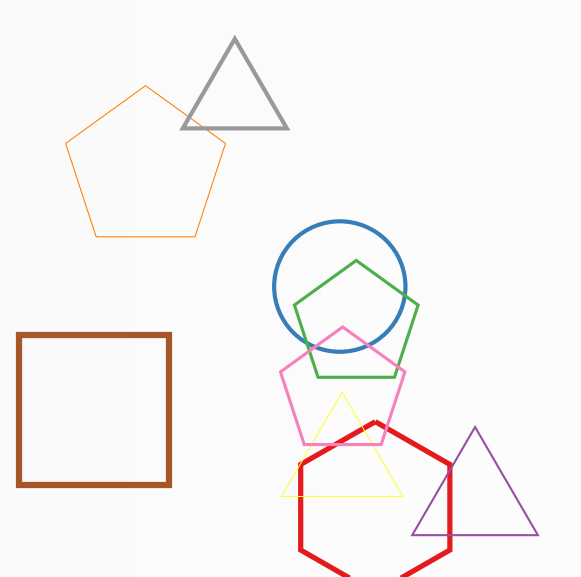[{"shape": "hexagon", "thickness": 2.5, "radius": 0.74, "center": [0.646, 0.121]}, {"shape": "circle", "thickness": 2, "radius": 0.56, "center": [0.585, 0.503]}, {"shape": "pentagon", "thickness": 1.5, "radius": 0.56, "center": [0.613, 0.436]}, {"shape": "triangle", "thickness": 1, "radius": 0.62, "center": [0.817, 0.135]}, {"shape": "pentagon", "thickness": 0.5, "radius": 0.72, "center": [0.25, 0.706]}, {"shape": "triangle", "thickness": 0.5, "radius": 0.6, "center": [0.589, 0.2]}, {"shape": "square", "thickness": 3, "radius": 0.65, "center": [0.162, 0.29]}, {"shape": "pentagon", "thickness": 1.5, "radius": 0.56, "center": [0.59, 0.32]}, {"shape": "triangle", "thickness": 2, "radius": 0.52, "center": [0.404, 0.829]}]